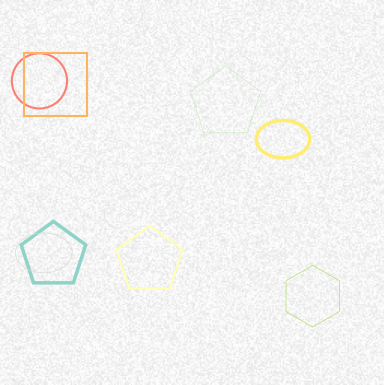[{"shape": "pentagon", "thickness": 2.5, "radius": 0.44, "center": [0.139, 0.337]}, {"shape": "pentagon", "thickness": 1.5, "radius": 0.45, "center": [0.388, 0.324]}, {"shape": "circle", "thickness": 1.5, "radius": 0.36, "center": [0.102, 0.79]}, {"shape": "square", "thickness": 1.5, "radius": 0.41, "center": [0.144, 0.78]}, {"shape": "hexagon", "thickness": 0.5, "radius": 0.4, "center": [0.812, 0.231]}, {"shape": "oval", "thickness": 0.5, "radius": 0.37, "center": [0.114, 0.343]}, {"shape": "pentagon", "thickness": 0.5, "radius": 0.48, "center": [0.586, 0.733]}, {"shape": "oval", "thickness": 2.5, "radius": 0.35, "center": [0.735, 0.638]}]